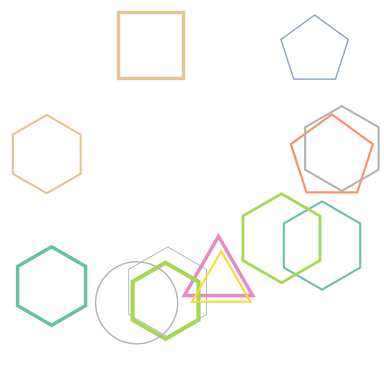[{"shape": "hexagon", "thickness": 1.5, "radius": 0.57, "center": [0.836, 0.362]}, {"shape": "hexagon", "thickness": 2.5, "radius": 0.51, "center": [0.134, 0.257]}, {"shape": "pentagon", "thickness": 1.5, "radius": 0.56, "center": [0.862, 0.591]}, {"shape": "hexagon", "thickness": 0.5, "radius": 0.58, "center": [0.436, 0.242]}, {"shape": "pentagon", "thickness": 1, "radius": 0.46, "center": [0.817, 0.869]}, {"shape": "triangle", "thickness": 2.5, "radius": 0.51, "center": [0.568, 0.284]}, {"shape": "hexagon", "thickness": 2, "radius": 0.58, "center": [0.731, 0.381]}, {"shape": "hexagon", "thickness": 3, "radius": 0.49, "center": [0.43, 0.219]}, {"shape": "triangle", "thickness": 1.5, "radius": 0.44, "center": [0.575, 0.26]}, {"shape": "square", "thickness": 2.5, "radius": 0.42, "center": [0.391, 0.883]}, {"shape": "hexagon", "thickness": 1.5, "radius": 0.51, "center": [0.121, 0.6]}, {"shape": "circle", "thickness": 1, "radius": 0.53, "center": [0.355, 0.213]}, {"shape": "hexagon", "thickness": 1.5, "radius": 0.55, "center": [0.888, 0.614]}]